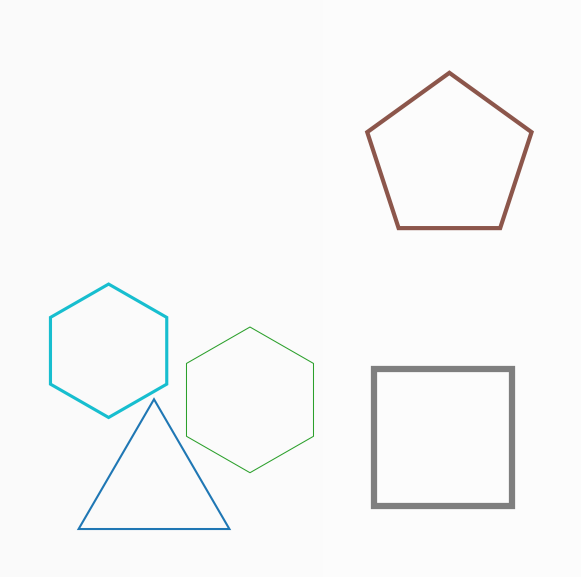[{"shape": "triangle", "thickness": 1, "radius": 0.75, "center": [0.265, 0.158]}, {"shape": "hexagon", "thickness": 0.5, "radius": 0.63, "center": [0.43, 0.307]}, {"shape": "pentagon", "thickness": 2, "radius": 0.74, "center": [0.773, 0.724]}, {"shape": "square", "thickness": 3, "radius": 0.59, "center": [0.762, 0.241]}, {"shape": "hexagon", "thickness": 1.5, "radius": 0.58, "center": [0.187, 0.392]}]